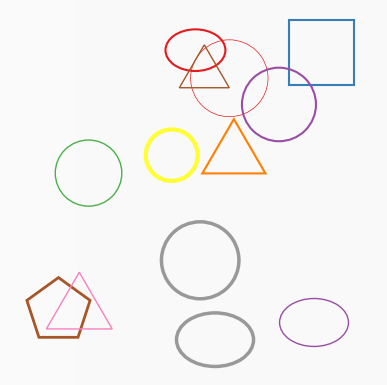[{"shape": "oval", "thickness": 1.5, "radius": 0.39, "center": [0.504, 0.87]}, {"shape": "circle", "thickness": 0.5, "radius": 0.5, "center": [0.592, 0.797]}, {"shape": "square", "thickness": 1.5, "radius": 0.42, "center": [0.829, 0.863]}, {"shape": "circle", "thickness": 1, "radius": 0.43, "center": [0.228, 0.55]}, {"shape": "circle", "thickness": 1.5, "radius": 0.48, "center": [0.72, 0.729]}, {"shape": "oval", "thickness": 1, "radius": 0.44, "center": [0.81, 0.162]}, {"shape": "triangle", "thickness": 1.5, "radius": 0.47, "center": [0.604, 0.597]}, {"shape": "circle", "thickness": 3, "radius": 0.33, "center": [0.443, 0.597]}, {"shape": "triangle", "thickness": 1, "radius": 0.37, "center": [0.527, 0.809]}, {"shape": "pentagon", "thickness": 2, "radius": 0.43, "center": [0.151, 0.193]}, {"shape": "triangle", "thickness": 1, "radius": 0.49, "center": [0.205, 0.195]}, {"shape": "circle", "thickness": 2.5, "radius": 0.5, "center": [0.517, 0.324]}, {"shape": "oval", "thickness": 2.5, "radius": 0.5, "center": [0.555, 0.118]}]